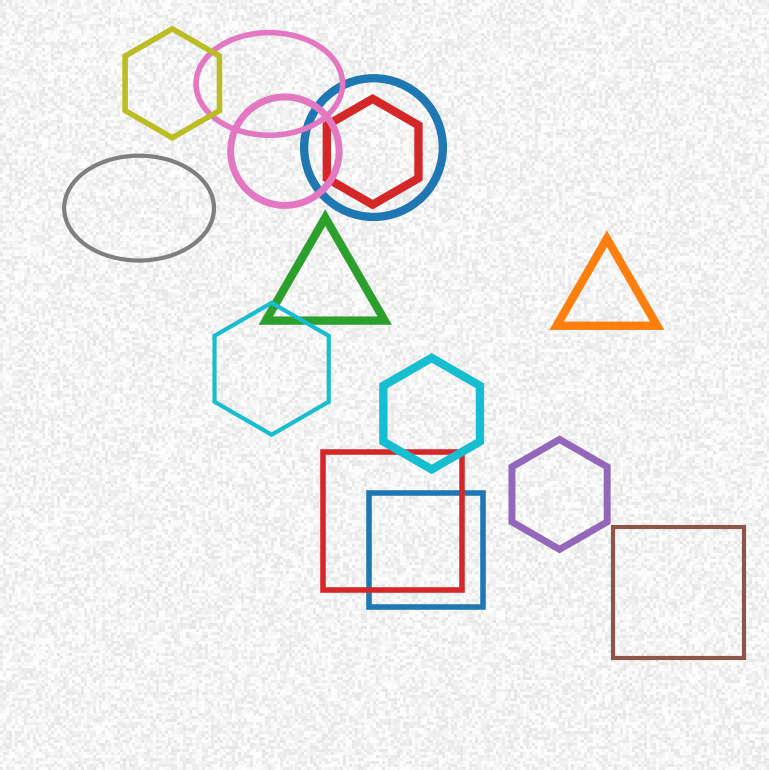[{"shape": "square", "thickness": 2, "radius": 0.37, "center": [0.553, 0.286]}, {"shape": "circle", "thickness": 3, "radius": 0.45, "center": [0.485, 0.808]}, {"shape": "triangle", "thickness": 3, "radius": 0.38, "center": [0.788, 0.615]}, {"shape": "triangle", "thickness": 3, "radius": 0.45, "center": [0.422, 0.628]}, {"shape": "hexagon", "thickness": 3, "radius": 0.34, "center": [0.484, 0.803]}, {"shape": "square", "thickness": 2, "radius": 0.45, "center": [0.51, 0.323]}, {"shape": "hexagon", "thickness": 2.5, "radius": 0.36, "center": [0.727, 0.358]}, {"shape": "square", "thickness": 1.5, "radius": 0.43, "center": [0.881, 0.23]}, {"shape": "oval", "thickness": 2, "radius": 0.48, "center": [0.35, 0.891]}, {"shape": "circle", "thickness": 2.5, "radius": 0.35, "center": [0.37, 0.804]}, {"shape": "oval", "thickness": 1.5, "radius": 0.49, "center": [0.181, 0.73]}, {"shape": "hexagon", "thickness": 2, "radius": 0.35, "center": [0.224, 0.892]}, {"shape": "hexagon", "thickness": 3, "radius": 0.36, "center": [0.561, 0.463]}, {"shape": "hexagon", "thickness": 1.5, "radius": 0.43, "center": [0.353, 0.521]}]